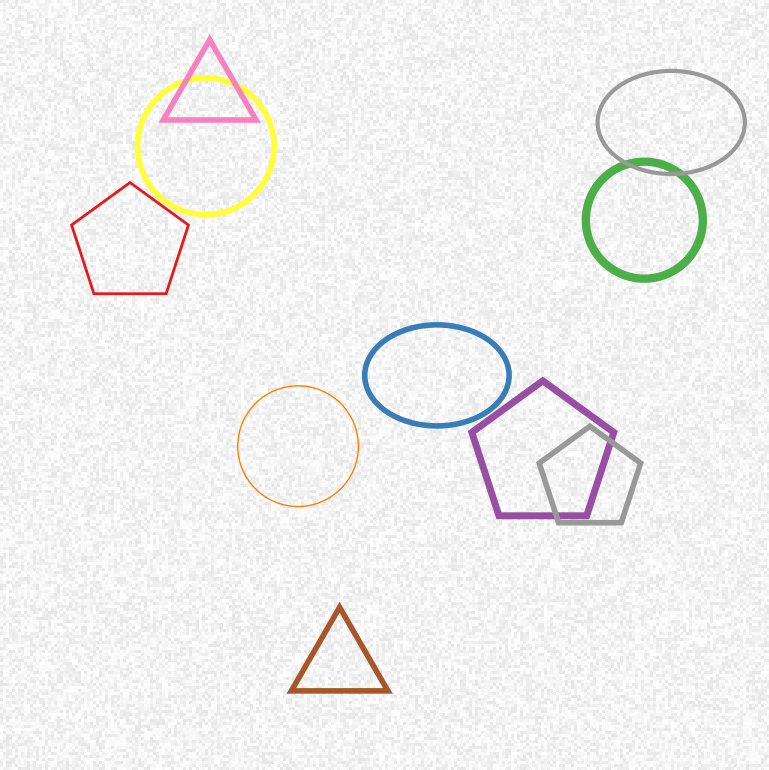[{"shape": "pentagon", "thickness": 1, "radius": 0.4, "center": [0.169, 0.683]}, {"shape": "oval", "thickness": 2, "radius": 0.47, "center": [0.567, 0.512]}, {"shape": "circle", "thickness": 3, "radius": 0.38, "center": [0.837, 0.714]}, {"shape": "pentagon", "thickness": 2.5, "radius": 0.48, "center": [0.705, 0.409]}, {"shape": "circle", "thickness": 0.5, "radius": 0.39, "center": [0.387, 0.421]}, {"shape": "circle", "thickness": 2, "radius": 0.44, "center": [0.267, 0.81]}, {"shape": "triangle", "thickness": 2, "radius": 0.36, "center": [0.441, 0.139]}, {"shape": "triangle", "thickness": 2, "radius": 0.35, "center": [0.272, 0.879]}, {"shape": "oval", "thickness": 1.5, "radius": 0.48, "center": [0.872, 0.841]}, {"shape": "pentagon", "thickness": 2, "radius": 0.35, "center": [0.766, 0.377]}]